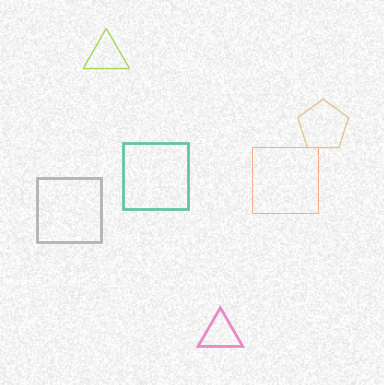[{"shape": "square", "thickness": 2, "radius": 0.43, "center": [0.404, 0.543]}, {"shape": "square", "thickness": 0.5, "radius": 0.43, "center": [0.74, 0.533]}, {"shape": "triangle", "thickness": 2, "radius": 0.34, "center": [0.572, 0.134]}, {"shape": "triangle", "thickness": 1, "radius": 0.35, "center": [0.276, 0.857]}, {"shape": "pentagon", "thickness": 1, "radius": 0.35, "center": [0.839, 0.673]}, {"shape": "square", "thickness": 2, "radius": 0.41, "center": [0.18, 0.455]}]